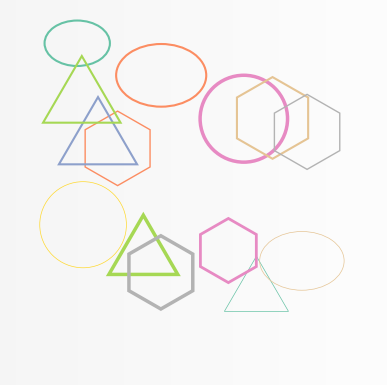[{"shape": "oval", "thickness": 1.5, "radius": 0.42, "center": [0.199, 0.888]}, {"shape": "triangle", "thickness": 0.5, "radius": 0.48, "center": [0.662, 0.239]}, {"shape": "oval", "thickness": 1.5, "radius": 0.58, "center": [0.416, 0.804]}, {"shape": "hexagon", "thickness": 1, "radius": 0.48, "center": [0.303, 0.615]}, {"shape": "triangle", "thickness": 1.5, "radius": 0.58, "center": [0.253, 0.631]}, {"shape": "hexagon", "thickness": 2, "radius": 0.42, "center": [0.589, 0.349]}, {"shape": "circle", "thickness": 2.5, "radius": 0.56, "center": [0.629, 0.692]}, {"shape": "triangle", "thickness": 2.5, "radius": 0.51, "center": [0.37, 0.338]}, {"shape": "triangle", "thickness": 1.5, "radius": 0.58, "center": [0.211, 0.739]}, {"shape": "circle", "thickness": 0.5, "radius": 0.56, "center": [0.214, 0.416]}, {"shape": "hexagon", "thickness": 1.5, "radius": 0.53, "center": [0.703, 0.694]}, {"shape": "oval", "thickness": 0.5, "radius": 0.54, "center": [0.779, 0.322]}, {"shape": "hexagon", "thickness": 1, "radius": 0.49, "center": [0.792, 0.657]}, {"shape": "hexagon", "thickness": 2.5, "radius": 0.48, "center": [0.415, 0.293]}]